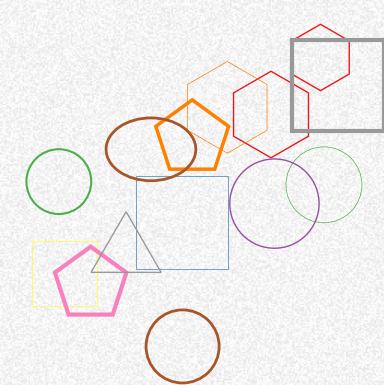[{"shape": "hexagon", "thickness": 1, "radius": 0.56, "center": [0.704, 0.703]}, {"shape": "hexagon", "thickness": 1, "radius": 0.43, "center": [0.832, 0.851]}, {"shape": "square", "thickness": 0.5, "radius": 0.6, "center": [0.473, 0.422]}, {"shape": "circle", "thickness": 0.5, "radius": 0.49, "center": [0.841, 0.52]}, {"shape": "circle", "thickness": 1.5, "radius": 0.42, "center": [0.153, 0.528]}, {"shape": "circle", "thickness": 1, "radius": 0.58, "center": [0.713, 0.471]}, {"shape": "pentagon", "thickness": 2.5, "radius": 0.5, "center": [0.499, 0.641]}, {"shape": "hexagon", "thickness": 0.5, "radius": 0.6, "center": [0.59, 0.721]}, {"shape": "square", "thickness": 0.5, "radius": 0.43, "center": [0.167, 0.289]}, {"shape": "circle", "thickness": 2, "radius": 0.47, "center": [0.474, 0.1]}, {"shape": "oval", "thickness": 2, "radius": 0.58, "center": [0.392, 0.612]}, {"shape": "pentagon", "thickness": 3, "radius": 0.49, "center": [0.235, 0.262]}, {"shape": "triangle", "thickness": 1, "radius": 0.53, "center": [0.327, 0.345]}, {"shape": "square", "thickness": 3, "radius": 0.59, "center": [0.878, 0.778]}]